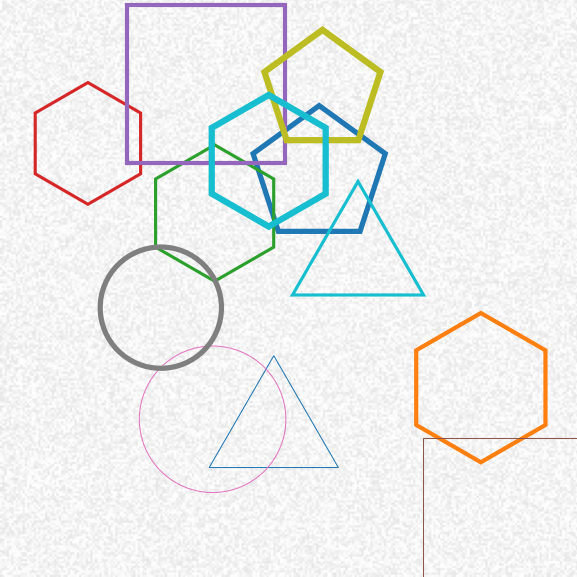[{"shape": "pentagon", "thickness": 2.5, "radius": 0.6, "center": [0.553, 0.696]}, {"shape": "triangle", "thickness": 0.5, "radius": 0.65, "center": [0.474, 0.254]}, {"shape": "hexagon", "thickness": 2, "radius": 0.65, "center": [0.833, 0.328]}, {"shape": "hexagon", "thickness": 1.5, "radius": 0.59, "center": [0.372, 0.63]}, {"shape": "hexagon", "thickness": 1.5, "radius": 0.53, "center": [0.152, 0.751]}, {"shape": "square", "thickness": 2, "radius": 0.69, "center": [0.357, 0.854]}, {"shape": "square", "thickness": 0.5, "radius": 0.68, "center": [0.868, 0.104]}, {"shape": "circle", "thickness": 0.5, "radius": 0.63, "center": [0.368, 0.273]}, {"shape": "circle", "thickness": 2.5, "radius": 0.53, "center": [0.278, 0.466]}, {"shape": "pentagon", "thickness": 3, "radius": 0.53, "center": [0.558, 0.842]}, {"shape": "triangle", "thickness": 1.5, "radius": 0.66, "center": [0.62, 0.554]}, {"shape": "hexagon", "thickness": 3, "radius": 0.57, "center": [0.465, 0.721]}]